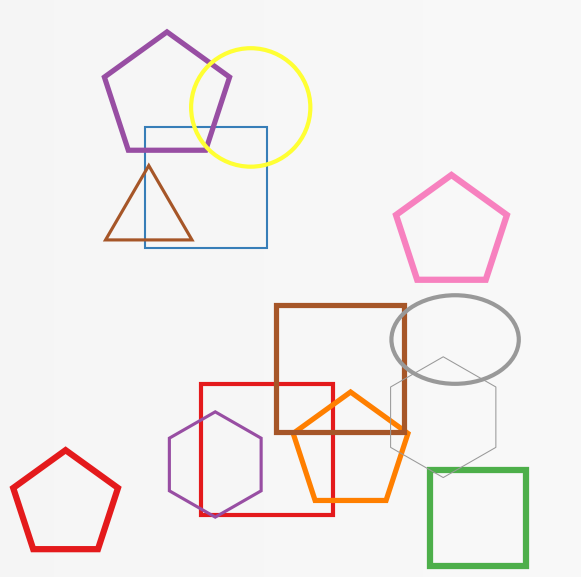[{"shape": "pentagon", "thickness": 3, "radius": 0.47, "center": [0.113, 0.125]}, {"shape": "square", "thickness": 2, "radius": 0.57, "center": [0.46, 0.221]}, {"shape": "square", "thickness": 1, "radius": 0.52, "center": [0.354, 0.674]}, {"shape": "square", "thickness": 3, "radius": 0.42, "center": [0.822, 0.103]}, {"shape": "hexagon", "thickness": 1.5, "radius": 0.46, "center": [0.37, 0.195]}, {"shape": "pentagon", "thickness": 2.5, "radius": 0.57, "center": [0.287, 0.831]}, {"shape": "pentagon", "thickness": 2.5, "radius": 0.52, "center": [0.603, 0.217]}, {"shape": "circle", "thickness": 2, "radius": 0.51, "center": [0.431, 0.813]}, {"shape": "square", "thickness": 2.5, "radius": 0.55, "center": [0.585, 0.361]}, {"shape": "triangle", "thickness": 1.5, "radius": 0.43, "center": [0.256, 0.627]}, {"shape": "pentagon", "thickness": 3, "radius": 0.5, "center": [0.777, 0.596]}, {"shape": "hexagon", "thickness": 0.5, "radius": 0.52, "center": [0.763, 0.277]}, {"shape": "oval", "thickness": 2, "radius": 0.55, "center": [0.783, 0.411]}]